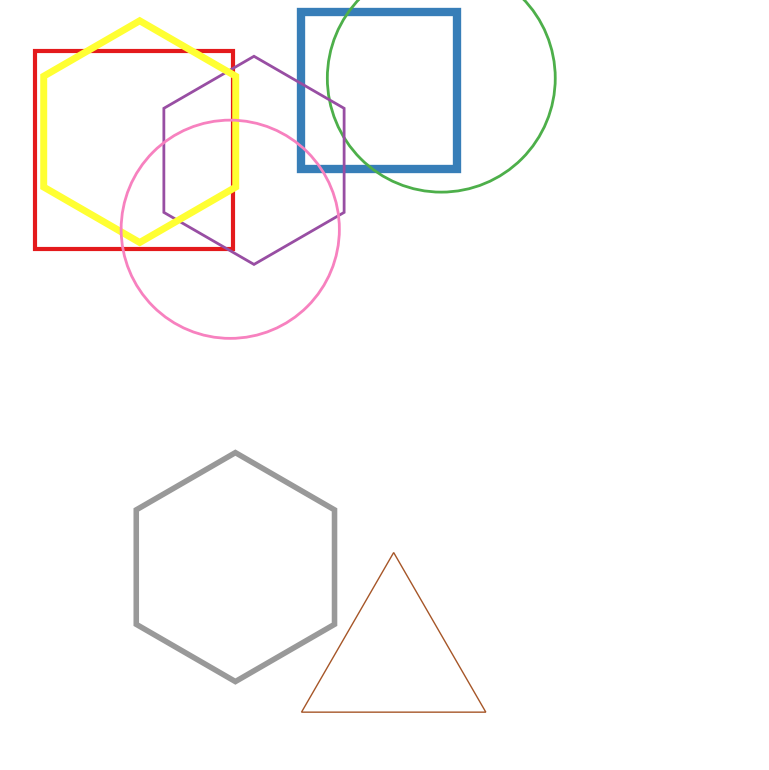[{"shape": "square", "thickness": 1.5, "radius": 0.64, "center": [0.174, 0.805]}, {"shape": "square", "thickness": 3, "radius": 0.51, "center": [0.492, 0.882]}, {"shape": "circle", "thickness": 1, "radius": 0.74, "center": [0.573, 0.898]}, {"shape": "hexagon", "thickness": 1, "radius": 0.68, "center": [0.33, 0.792]}, {"shape": "hexagon", "thickness": 2.5, "radius": 0.72, "center": [0.181, 0.829]}, {"shape": "triangle", "thickness": 0.5, "radius": 0.69, "center": [0.511, 0.144]}, {"shape": "circle", "thickness": 1, "radius": 0.71, "center": [0.299, 0.702]}, {"shape": "hexagon", "thickness": 2, "radius": 0.74, "center": [0.306, 0.264]}]